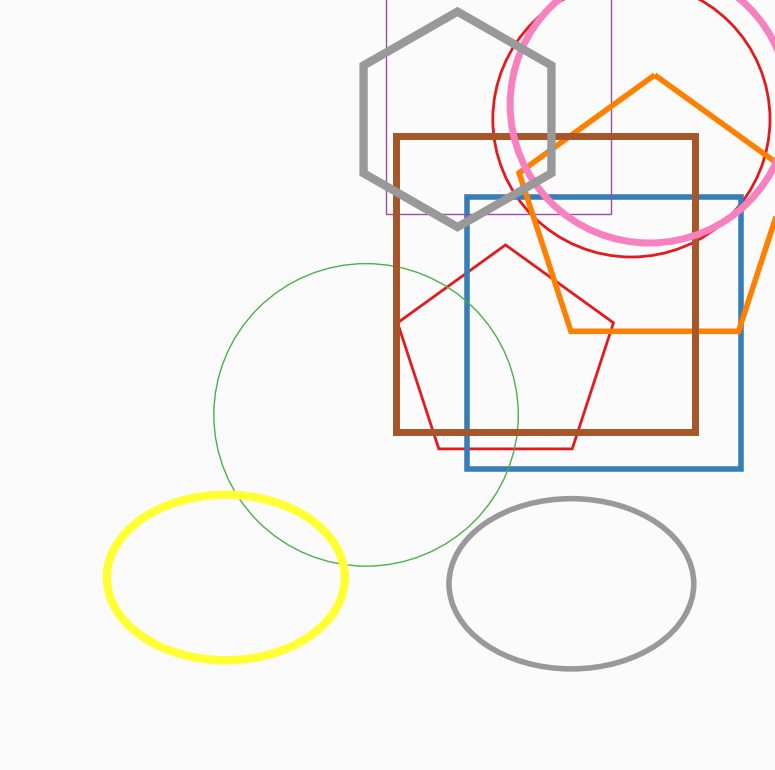[{"shape": "circle", "thickness": 1, "radius": 0.89, "center": [0.815, 0.845]}, {"shape": "pentagon", "thickness": 1, "radius": 0.73, "center": [0.652, 0.536]}, {"shape": "square", "thickness": 2, "radius": 0.89, "center": [0.779, 0.568]}, {"shape": "circle", "thickness": 0.5, "radius": 0.98, "center": [0.472, 0.461]}, {"shape": "square", "thickness": 0.5, "radius": 0.73, "center": [0.643, 0.867]}, {"shape": "pentagon", "thickness": 2, "radius": 0.92, "center": [0.845, 0.719]}, {"shape": "oval", "thickness": 3, "radius": 0.77, "center": [0.291, 0.25]}, {"shape": "square", "thickness": 2.5, "radius": 0.96, "center": [0.704, 0.631]}, {"shape": "circle", "thickness": 2.5, "radius": 0.9, "center": [0.838, 0.864]}, {"shape": "hexagon", "thickness": 3, "radius": 0.7, "center": [0.59, 0.845]}, {"shape": "oval", "thickness": 2, "radius": 0.79, "center": [0.737, 0.242]}]